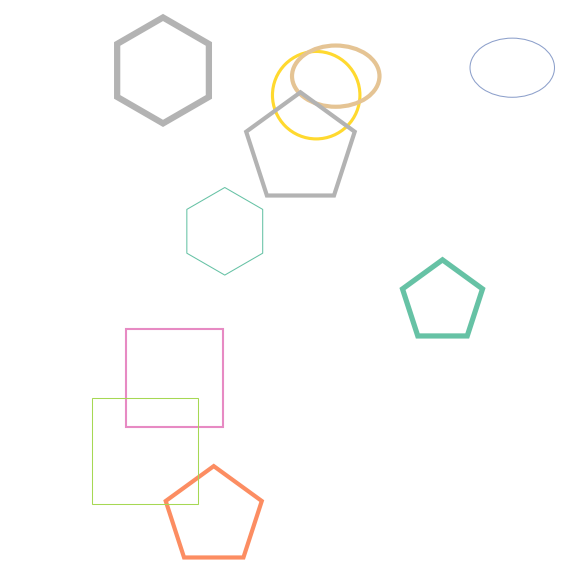[{"shape": "pentagon", "thickness": 2.5, "radius": 0.36, "center": [0.766, 0.476]}, {"shape": "hexagon", "thickness": 0.5, "radius": 0.38, "center": [0.389, 0.599]}, {"shape": "pentagon", "thickness": 2, "radius": 0.44, "center": [0.37, 0.105]}, {"shape": "oval", "thickness": 0.5, "radius": 0.37, "center": [0.887, 0.882]}, {"shape": "square", "thickness": 1, "radius": 0.42, "center": [0.302, 0.345]}, {"shape": "square", "thickness": 0.5, "radius": 0.46, "center": [0.251, 0.218]}, {"shape": "circle", "thickness": 1.5, "radius": 0.38, "center": [0.548, 0.834]}, {"shape": "oval", "thickness": 2, "radius": 0.38, "center": [0.581, 0.867]}, {"shape": "pentagon", "thickness": 2, "radius": 0.49, "center": [0.52, 0.741]}, {"shape": "hexagon", "thickness": 3, "radius": 0.46, "center": [0.282, 0.877]}]